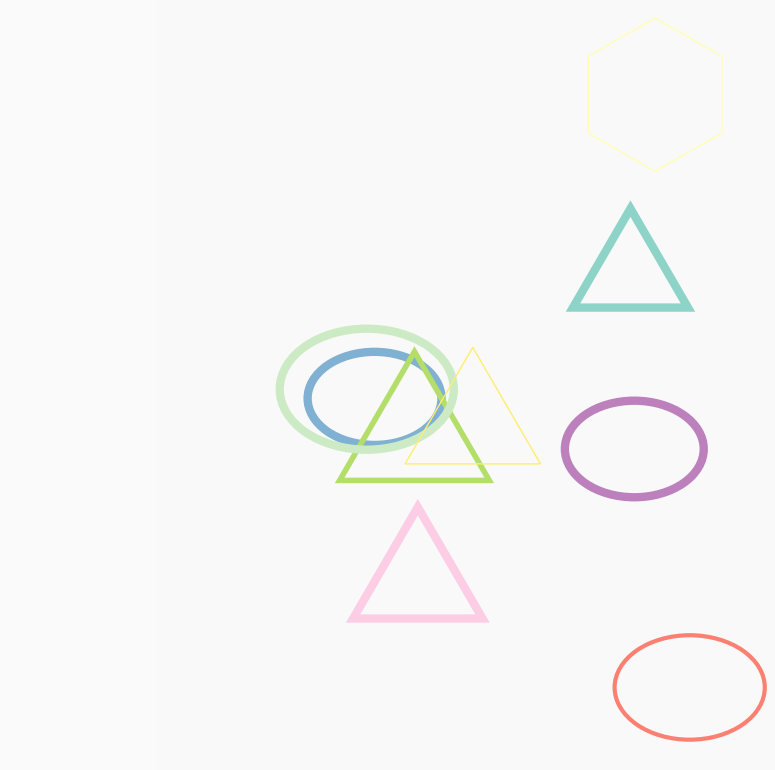[{"shape": "triangle", "thickness": 3, "radius": 0.43, "center": [0.814, 0.643]}, {"shape": "hexagon", "thickness": 0.5, "radius": 0.5, "center": [0.845, 0.877]}, {"shape": "oval", "thickness": 1.5, "radius": 0.48, "center": [0.89, 0.107]}, {"shape": "oval", "thickness": 3, "radius": 0.43, "center": [0.483, 0.483]}, {"shape": "triangle", "thickness": 2, "radius": 0.56, "center": [0.535, 0.432]}, {"shape": "triangle", "thickness": 3, "radius": 0.48, "center": [0.539, 0.245]}, {"shape": "oval", "thickness": 3, "radius": 0.45, "center": [0.818, 0.417]}, {"shape": "oval", "thickness": 3, "radius": 0.56, "center": [0.473, 0.495]}, {"shape": "triangle", "thickness": 0.5, "radius": 0.5, "center": [0.61, 0.448]}]